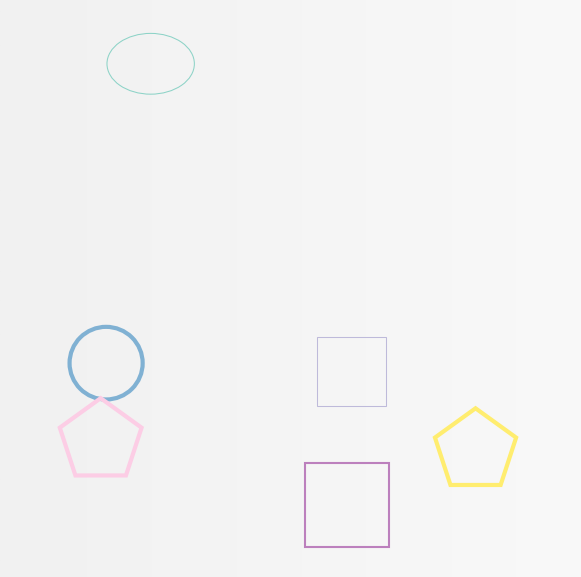[{"shape": "oval", "thickness": 0.5, "radius": 0.38, "center": [0.259, 0.889]}, {"shape": "square", "thickness": 0.5, "radius": 0.3, "center": [0.605, 0.355]}, {"shape": "circle", "thickness": 2, "radius": 0.31, "center": [0.183, 0.37]}, {"shape": "pentagon", "thickness": 2, "radius": 0.37, "center": [0.173, 0.236]}, {"shape": "square", "thickness": 1, "radius": 0.36, "center": [0.597, 0.125]}, {"shape": "pentagon", "thickness": 2, "radius": 0.37, "center": [0.818, 0.219]}]